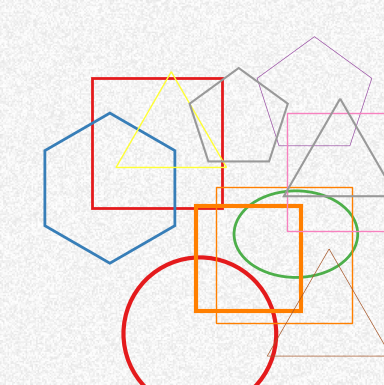[{"shape": "circle", "thickness": 3, "radius": 0.99, "center": [0.519, 0.133]}, {"shape": "square", "thickness": 2, "radius": 0.84, "center": [0.409, 0.629]}, {"shape": "hexagon", "thickness": 2, "radius": 0.97, "center": [0.285, 0.511]}, {"shape": "oval", "thickness": 2, "radius": 0.8, "center": [0.769, 0.392]}, {"shape": "pentagon", "thickness": 0.5, "radius": 0.78, "center": [0.817, 0.748]}, {"shape": "square", "thickness": 3, "radius": 0.68, "center": [0.646, 0.328]}, {"shape": "square", "thickness": 1, "radius": 0.88, "center": [0.738, 0.338]}, {"shape": "triangle", "thickness": 1, "radius": 0.83, "center": [0.445, 0.648]}, {"shape": "triangle", "thickness": 0.5, "radius": 0.93, "center": [0.855, 0.168]}, {"shape": "square", "thickness": 1, "radius": 0.77, "center": [0.898, 0.554]}, {"shape": "pentagon", "thickness": 1.5, "radius": 0.67, "center": [0.62, 0.689]}, {"shape": "triangle", "thickness": 1.5, "radius": 0.84, "center": [0.884, 0.575]}]